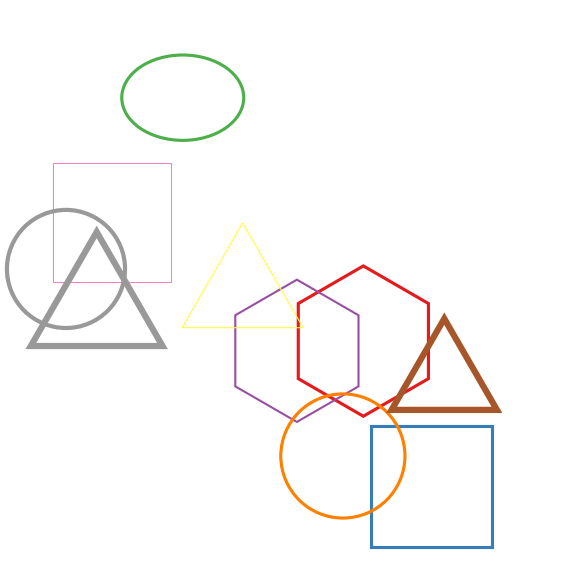[{"shape": "hexagon", "thickness": 1.5, "radius": 0.65, "center": [0.629, 0.409]}, {"shape": "square", "thickness": 1.5, "radius": 0.52, "center": [0.747, 0.157]}, {"shape": "oval", "thickness": 1.5, "radius": 0.53, "center": [0.316, 0.83]}, {"shape": "hexagon", "thickness": 1, "radius": 0.62, "center": [0.514, 0.392]}, {"shape": "circle", "thickness": 1.5, "radius": 0.54, "center": [0.594, 0.21]}, {"shape": "triangle", "thickness": 0.5, "radius": 0.6, "center": [0.42, 0.492]}, {"shape": "triangle", "thickness": 3, "radius": 0.53, "center": [0.769, 0.342]}, {"shape": "square", "thickness": 0.5, "radius": 0.51, "center": [0.194, 0.614]}, {"shape": "circle", "thickness": 2, "radius": 0.51, "center": [0.114, 0.533]}, {"shape": "triangle", "thickness": 3, "radius": 0.66, "center": [0.167, 0.466]}]